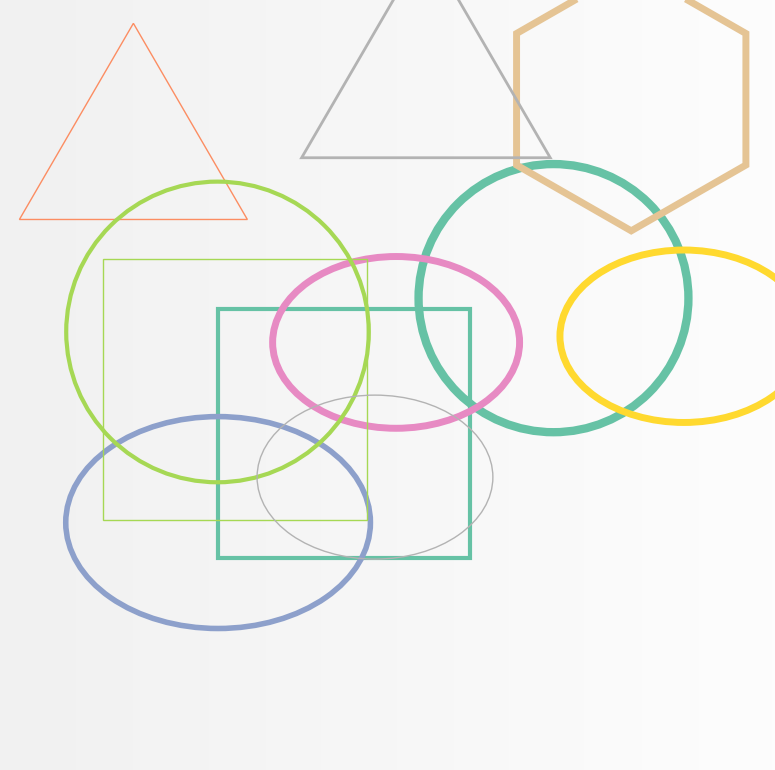[{"shape": "square", "thickness": 1.5, "radius": 0.81, "center": [0.444, 0.437]}, {"shape": "circle", "thickness": 3, "radius": 0.87, "center": [0.714, 0.613]}, {"shape": "triangle", "thickness": 0.5, "radius": 0.85, "center": [0.172, 0.8]}, {"shape": "oval", "thickness": 2, "radius": 0.98, "center": [0.281, 0.321]}, {"shape": "oval", "thickness": 2.5, "radius": 0.8, "center": [0.511, 0.555]}, {"shape": "circle", "thickness": 1.5, "radius": 0.98, "center": [0.281, 0.569]}, {"shape": "square", "thickness": 0.5, "radius": 0.85, "center": [0.303, 0.494]}, {"shape": "oval", "thickness": 2.5, "radius": 0.8, "center": [0.882, 0.563]}, {"shape": "hexagon", "thickness": 2.5, "radius": 0.85, "center": [0.814, 0.871]}, {"shape": "oval", "thickness": 0.5, "radius": 0.76, "center": [0.484, 0.38]}, {"shape": "triangle", "thickness": 1, "radius": 0.93, "center": [0.55, 0.888]}]